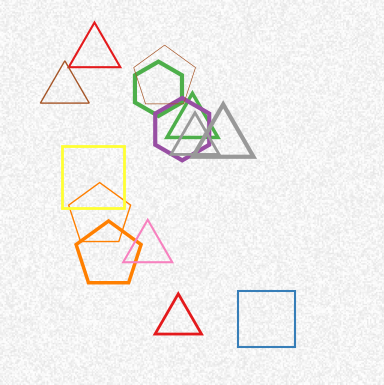[{"shape": "triangle", "thickness": 1.5, "radius": 0.39, "center": [0.245, 0.864]}, {"shape": "triangle", "thickness": 2, "radius": 0.35, "center": [0.463, 0.167]}, {"shape": "square", "thickness": 1.5, "radius": 0.36, "center": [0.692, 0.172]}, {"shape": "triangle", "thickness": 2.5, "radius": 0.38, "center": [0.5, 0.681]}, {"shape": "hexagon", "thickness": 3, "radius": 0.35, "center": [0.412, 0.769]}, {"shape": "hexagon", "thickness": 3, "radius": 0.4, "center": [0.473, 0.665]}, {"shape": "pentagon", "thickness": 2.5, "radius": 0.44, "center": [0.282, 0.337]}, {"shape": "pentagon", "thickness": 1, "radius": 0.42, "center": [0.259, 0.441]}, {"shape": "square", "thickness": 2, "radius": 0.4, "center": [0.242, 0.539]}, {"shape": "triangle", "thickness": 1, "radius": 0.37, "center": [0.168, 0.769]}, {"shape": "pentagon", "thickness": 0.5, "radius": 0.42, "center": [0.428, 0.798]}, {"shape": "triangle", "thickness": 1.5, "radius": 0.37, "center": [0.384, 0.356]}, {"shape": "triangle", "thickness": 2, "radius": 0.36, "center": [0.507, 0.635]}, {"shape": "triangle", "thickness": 3, "radius": 0.45, "center": [0.58, 0.638]}]